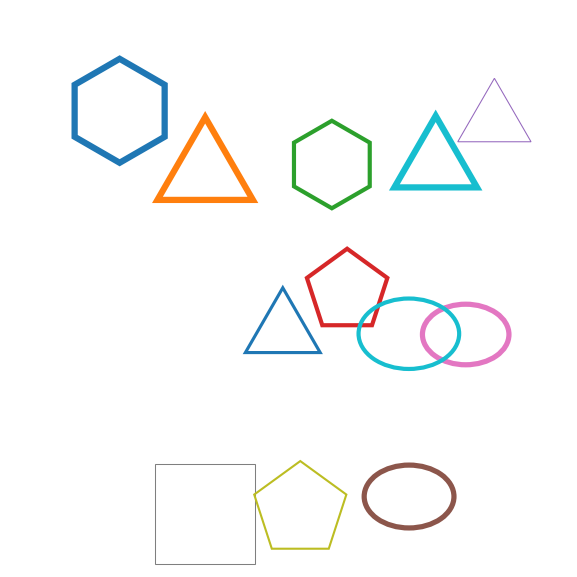[{"shape": "hexagon", "thickness": 3, "radius": 0.45, "center": [0.207, 0.807]}, {"shape": "triangle", "thickness": 1.5, "radius": 0.37, "center": [0.49, 0.426]}, {"shape": "triangle", "thickness": 3, "radius": 0.48, "center": [0.355, 0.701]}, {"shape": "hexagon", "thickness": 2, "radius": 0.38, "center": [0.575, 0.714]}, {"shape": "pentagon", "thickness": 2, "radius": 0.37, "center": [0.601, 0.495]}, {"shape": "triangle", "thickness": 0.5, "radius": 0.37, "center": [0.856, 0.79]}, {"shape": "oval", "thickness": 2.5, "radius": 0.39, "center": [0.708, 0.139]}, {"shape": "oval", "thickness": 2.5, "radius": 0.37, "center": [0.806, 0.42]}, {"shape": "square", "thickness": 0.5, "radius": 0.43, "center": [0.355, 0.109]}, {"shape": "pentagon", "thickness": 1, "radius": 0.42, "center": [0.52, 0.117]}, {"shape": "triangle", "thickness": 3, "radius": 0.41, "center": [0.754, 0.716]}, {"shape": "oval", "thickness": 2, "radius": 0.44, "center": [0.708, 0.421]}]